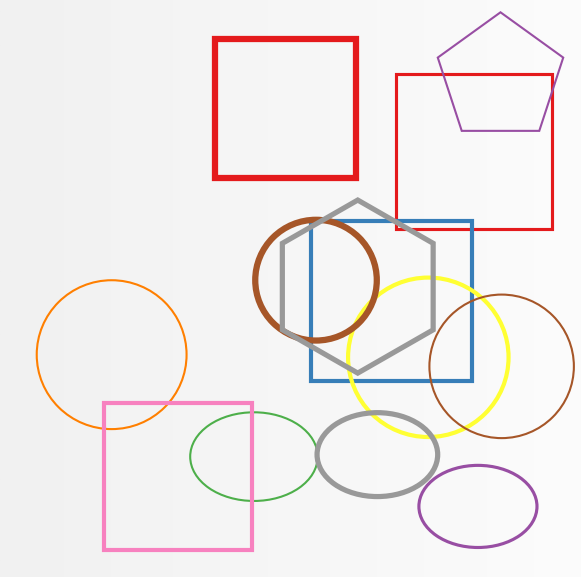[{"shape": "square", "thickness": 1.5, "radius": 0.67, "center": [0.816, 0.736]}, {"shape": "square", "thickness": 3, "radius": 0.6, "center": [0.491, 0.811]}, {"shape": "square", "thickness": 2, "radius": 0.69, "center": [0.673, 0.478]}, {"shape": "oval", "thickness": 1, "radius": 0.55, "center": [0.437, 0.208]}, {"shape": "pentagon", "thickness": 1, "radius": 0.57, "center": [0.861, 0.864]}, {"shape": "oval", "thickness": 1.5, "radius": 0.51, "center": [0.822, 0.122]}, {"shape": "circle", "thickness": 1, "radius": 0.64, "center": [0.192, 0.385]}, {"shape": "circle", "thickness": 2, "radius": 0.69, "center": [0.737, 0.38]}, {"shape": "circle", "thickness": 3, "radius": 0.52, "center": [0.544, 0.514]}, {"shape": "circle", "thickness": 1, "radius": 0.62, "center": [0.863, 0.365]}, {"shape": "square", "thickness": 2, "radius": 0.63, "center": [0.306, 0.174]}, {"shape": "hexagon", "thickness": 2.5, "radius": 0.75, "center": [0.615, 0.503]}, {"shape": "oval", "thickness": 2.5, "radius": 0.52, "center": [0.649, 0.212]}]